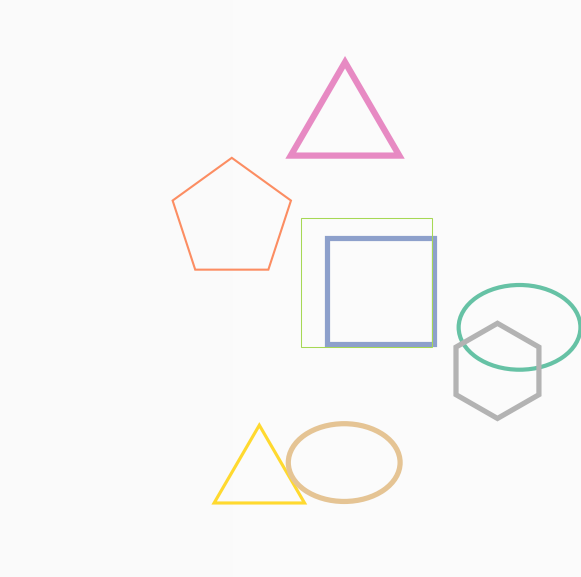[{"shape": "oval", "thickness": 2, "radius": 0.52, "center": [0.894, 0.432]}, {"shape": "pentagon", "thickness": 1, "radius": 0.54, "center": [0.399, 0.619]}, {"shape": "square", "thickness": 2.5, "radius": 0.46, "center": [0.655, 0.495]}, {"shape": "triangle", "thickness": 3, "radius": 0.54, "center": [0.594, 0.784]}, {"shape": "square", "thickness": 0.5, "radius": 0.56, "center": [0.63, 0.51]}, {"shape": "triangle", "thickness": 1.5, "radius": 0.45, "center": [0.446, 0.173]}, {"shape": "oval", "thickness": 2.5, "radius": 0.48, "center": [0.592, 0.198]}, {"shape": "hexagon", "thickness": 2.5, "radius": 0.41, "center": [0.856, 0.357]}]